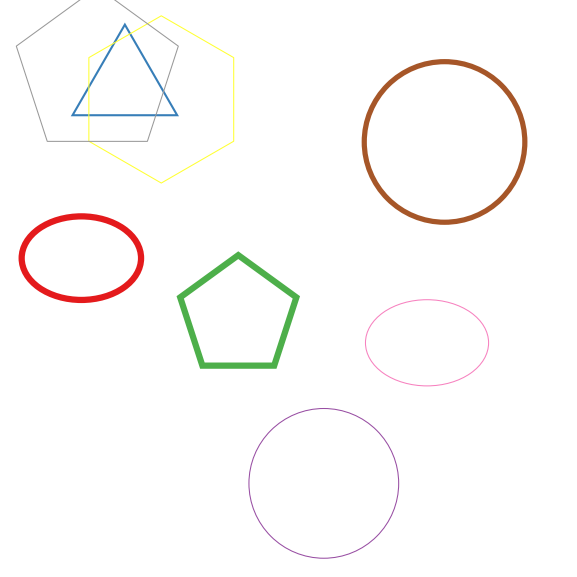[{"shape": "oval", "thickness": 3, "radius": 0.52, "center": [0.141, 0.552]}, {"shape": "triangle", "thickness": 1, "radius": 0.52, "center": [0.216, 0.852]}, {"shape": "pentagon", "thickness": 3, "radius": 0.53, "center": [0.413, 0.452]}, {"shape": "circle", "thickness": 0.5, "radius": 0.65, "center": [0.561, 0.162]}, {"shape": "hexagon", "thickness": 0.5, "radius": 0.72, "center": [0.279, 0.827]}, {"shape": "circle", "thickness": 2.5, "radius": 0.7, "center": [0.77, 0.753]}, {"shape": "oval", "thickness": 0.5, "radius": 0.53, "center": [0.739, 0.406]}, {"shape": "pentagon", "thickness": 0.5, "radius": 0.74, "center": [0.169, 0.874]}]